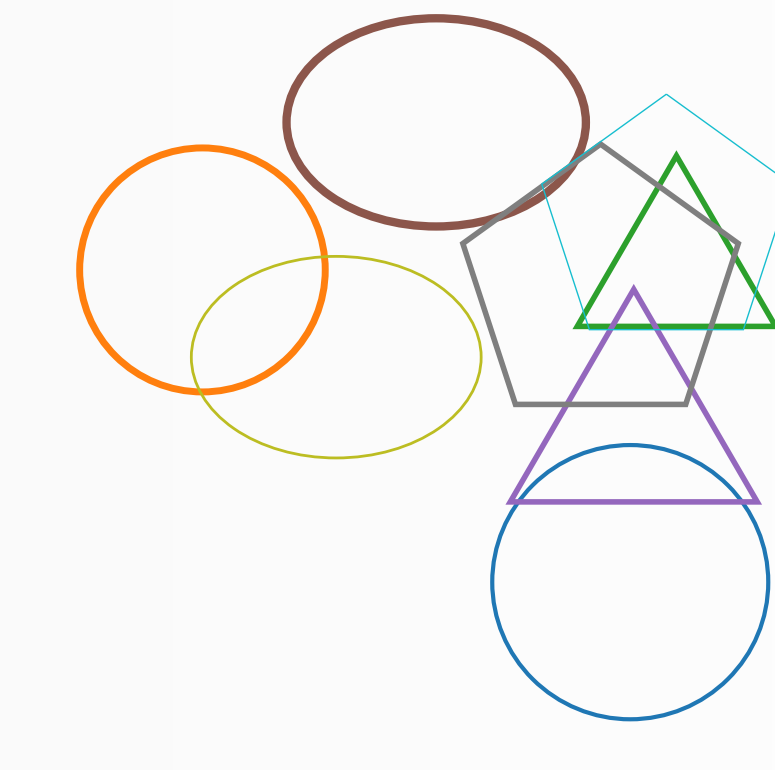[{"shape": "circle", "thickness": 1.5, "radius": 0.89, "center": [0.813, 0.244]}, {"shape": "circle", "thickness": 2.5, "radius": 0.79, "center": [0.261, 0.649]}, {"shape": "triangle", "thickness": 2, "radius": 0.74, "center": [0.873, 0.65]}, {"shape": "triangle", "thickness": 2, "radius": 0.92, "center": [0.818, 0.44]}, {"shape": "oval", "thickness": 3, "radius": 0.97, "center": [0.563, 0.841]}, {"shape": "pentagon", "thickness": 2, "radius": 0.93, "center": [0.775, 0.626]}, {"shape": "oval", "thickness": 1, "radius": 0.93, "center": [0.434, 0.536]}, {"shape": "pentagon", "thickness": 0.5, "radius": 0.85, "center": [0.86, 0.709]}]